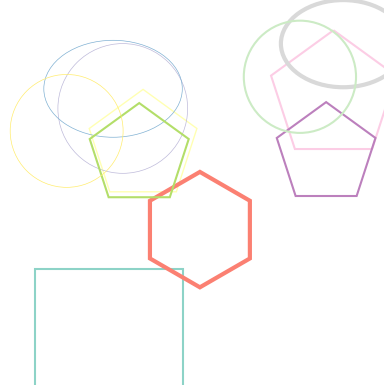[{"shape": "square", "thickness": 1.5, "radius": 0.96, "center": [0.284, 0.109]}, {"shape": "pentagon", "thickness": 1, "radius": 0.74, "center": [0.372, 0.621]}, {"shape": "circle", "thickness": 0.5, "radius": 0.84, "center": [0.319, 0.718]}, {"shape": "hexagon", "thickness": 3, "radius": 0.75, "center": [0.519, 0.404]}, {"shape": "oval", "thickness": 0.5, "radius": 0.9, "center": [0.294, 0.769]}, {"shape": "pentagon", "thickness": 1.5, "radius": 0.68, "center": [0.362, 0.597]}, {"shape": "pentagon", "thickness": 1.5, "radius": 0.85, "center": [0.866, 0.751]}, {"shape": "oval", "thickness": 3, "radius": 0.81, "center": [0.891, 0.887]}, {"shape": "pentagon", "thickness": 1.5, "radius": 0.67, "center": [0.847, 0.6]}, {"shape": "circle", "thickness": 1.5, "radius": 0.73, "center": [0.779, 0.801]}, {"shape": "circle", "thickness": 0.5, "radius": 0.73, "center": [0.173, 0.66]}]